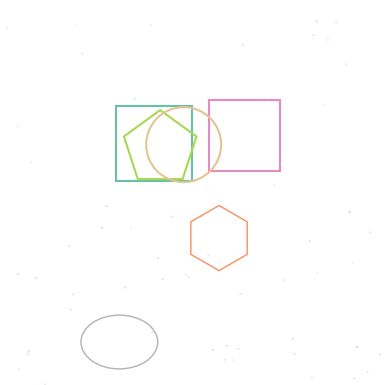[{"shape": "square", "thickness": 1.5, "radius": 0.49, "center": [0.401, 0.627]}, {"shape": "hexagon", "thickness": 1, "radius": 0.42, "center": [0.569, 0.382]}, {"shape": "square", "thickness": 1.5, "radius": 0.46, "center": [0.636, 0.647]}, {"shape": "pentagon", "thickness": 1.5, "radius": 0.5, "center": [0.416, 0.615]}, {"shape": "circle", "thickness": 1.5, "radius": 0.49, "center": [0.477, 0.624]}, {"shape": "oval", "thickness": 1, "radius": 0.5, "center": [0.31, 0.112]}]